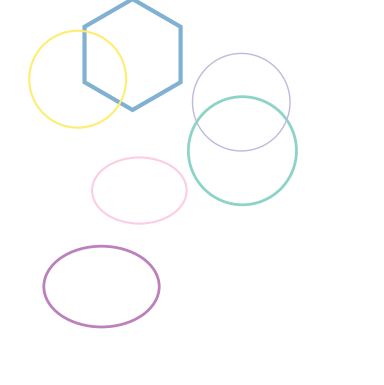[{"shape": "circle", "thickness": 2, "radius": 0.7, "center": [0.63, 0.608]}, {"shape": "circle", "thickness": 1, "radius": 0.63, "center": [0.627, 0.735]}, {"shape": "hexagon", "thickness": 3, "radius": 0.72, "center": [0.344, 0.858]}, {"shape": "oval", "thickness": 1.5, "radius": 0.61, "center": [0.362, 0.505]}, {"shape": "oval", "thickness": 2, "radius": 0.75, "center": [0.264, 0.256]}, {"shape": "circle", "thickness": 1.5, "radius": 0.63, "center": [0.202, 0.794]}]